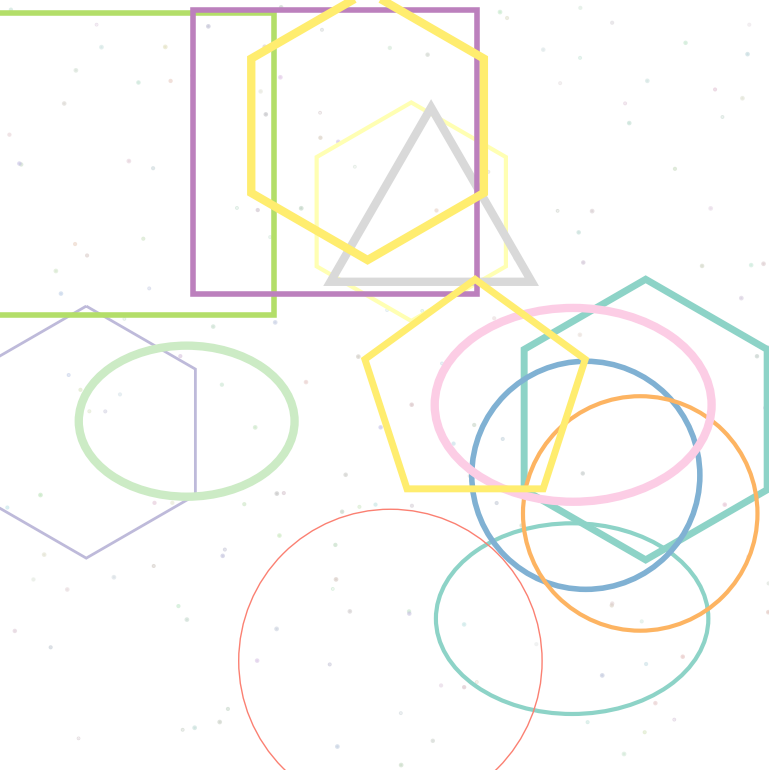[{"shape": "hexagon", "thickness": 2.5, "radius": 0.91, "center": [0.839, 0.455]}, {"shape": "oval", "thickness": 1.5, "radius": 0.88, "center": [0.743, 0.197]}, {"shape": "hexagon", "thickness": 1.5, "radius": 0.71, "center": [0.534, 0.725]}, {"shape": "hexagon", "thickness": 1, "radius": 0.82, "center": [0.112, 0.439]}, {"shape": "circle", "thickness": 0.5, "radius": 0.98, "center": [0.507, 0.142]}, {"shape": "circle", "thickness": 2, "radius": 0.74, "center": [0.761, 0.383]}, {"shape": "circle", "thickness": 1.5, "radius": 0.76, "center": [0.831, 0.333]}, {"shape": "square", "thickness": 2, "radius": 0.98, "center": [0.16, 0.787]}, {"shape": "oval", "thickness": 3, "radius": 0.9, "center": [0.744, 0.474]}, {"shape": "triangle", "thickness": 3, "radius": 0.75, "center": [0.56, 0.709]}, {"shape": "square", "thickness": 2, "radius": 0.92, "center": [0.436, 0.802]}, {"shape": "oval", "thickness": 3, "radius": 0.7, "center": [0.242, 0.453]}, {"shape": "hexagon", "thickness": 3, "radius": 0.87, "center": [0.477, 0.837]}, {"shape": "pentagon", "thickness": 2.5, "radius": 0.75, "center": [0.617, 0.487]}]